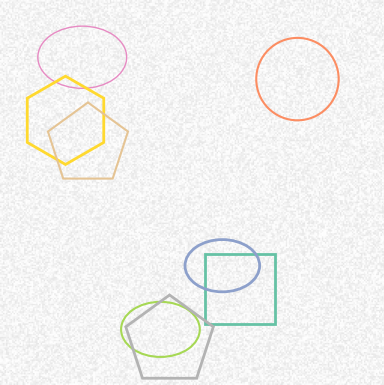[{"shape": "square", "thickness": 2, "radius": 0.45, "center": [0.623, 0.249]}, {"shape": "circle", "thickness": 1.5, "radius": 0.54, "center": [0.773, 0.795]}, {"shape": "oval", "thickness": 2, "radius": 0.48, "center": [0.577, 0.31]}, {"shape": "oval", "thickness": 1, "radius": 0.58, "center": [0.214, 0.851]}, {"shape": "oval", "thickness": 1.5, "radius": 0.51, "center": [0.417, 0.144]}, {"shape": "hexagon", "thickness": 2, "radius": 0.57, "center": [0.17, 0.687]}, {"shape": "pentagon", "thickness": 1.5, "radius": 0.55, "center": [0.228, 0.625]}, {"shape": "pentagon", "thickness": 2, "radius": 0.6, "center": [0.44, 0.114]}]